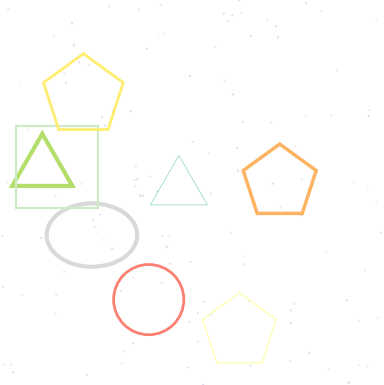[{"shape": "triangle", "thickness": 0.5, "radius": 0.43, "center": [0.465, 0.511]}, {"shape": "pentagon", "thickness": 1, "radius": 0.5, "center": [0.622, 0.139]}, {"shape": "circle", "thickness": 2, "radius": 0.46, "center": [0.386, 0.222]}, {"shape": "pentagon", "thickness": 2.5, "radius": 0.5, "center": [0.727, 0.526]}, {"shape": "triangle", "thickness": 3, "radius": 0.45, "center": [0.11, 0.562]}, {"shape": "oval", "thickness": 3, "radius": 0.59, "center": [0.239, 0.389]}, {"shape": "square", "thickness": 1.5, "radius": 0.53, "center": [0.148, 0.567]}, {"shape": "pentagon", "thickness": 2, "radius": 0.54, "center": [0.217, 0.752]}]